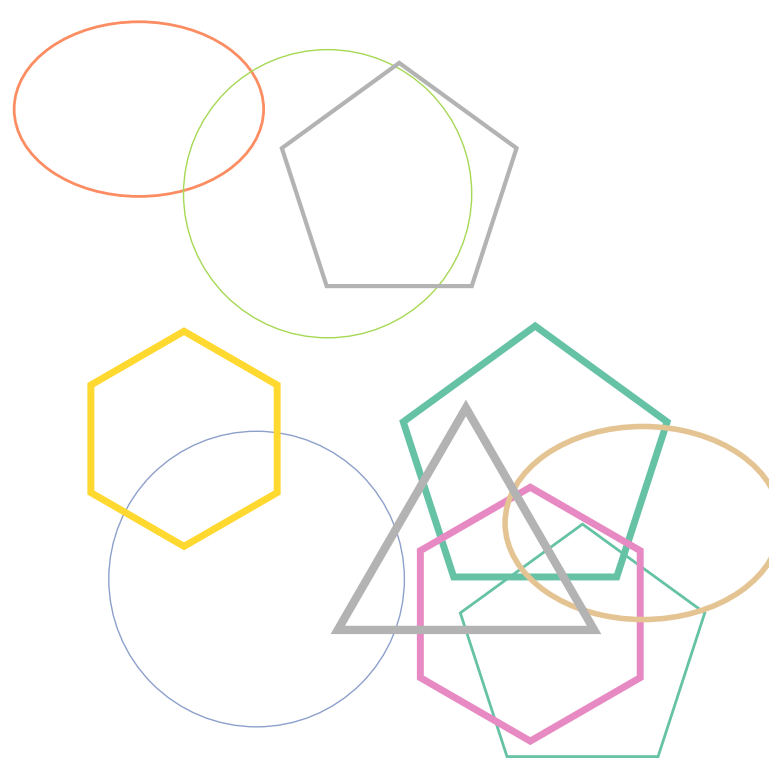[{"shape": "pentagon", "thickness": 2.5, "radius": 0.9, "center": [0.695, 0.396]}, {"shape": "pentagon", "thickness": 1, "radius": 0.83, "center": [0.757, 0.152]}, {"shape": "oval", "thickness": 1, "radius": 0.81, "center": [0.18, 0.858]}, {"shape": "circle", "thickness": 0.5, "radius": 0.96, "center": [0.333, 0.248]}, {"shape": "hexagon", "thickness": 2.5, "radius": 0.82, "center": [0.689, 0.202]}, {"shape": "circle", "thickness": 0.5, "radius": 0.94, "center": [0.425, 0.748]}, {"shape": "hexagon", "thickness": 2.5, "radius": 0.7, "center": [0.239, 0.43]}, {"shape": "oval", "thickness": 2, "radius": 0.9, "center": [0.835, 0.321]}, {"shape": "pentagon", "thickness": 1.5, "radius": 0.8, "center": [0.518, 0.758]}, {"shape": "triangle", "thickness": 3, "radius": 0.96, "center": [0.605, 0.278]}]